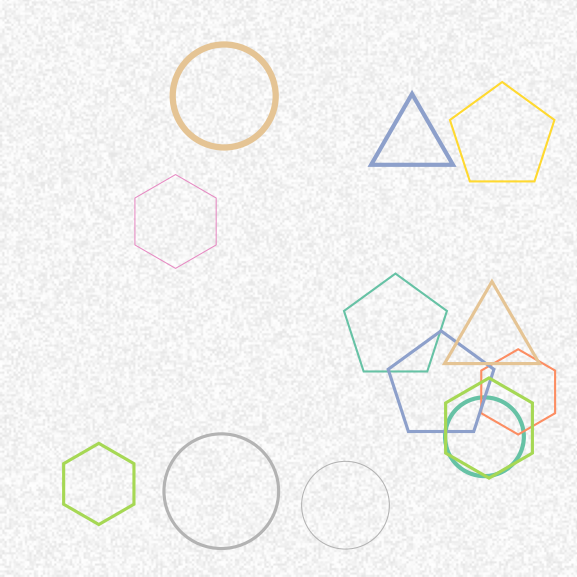[{"shape": "circle", "thickness": 2, "radius": 0.34, "center": [0.839, 0.243]}, {"shape": "pentagon", "thickness": 1, "radius": 0.47, "center": [0.685, 0.432]}, {"shape": "hexagon", "thickness": 1, "radius": 0.37, "center": [0.897, 0.321]}, {"shape": "triangle", "thickness": 2, "radius": 0.41, "center": [0.713, 0.755]}, {"shape": "pentagon", "thickness": 1.5, "radius": 0.48, "center": [0.764, 0.33]}, {"shape": "hexagon", "thickness": 0.5, "radius": 0.41, "center": [0.304, 0.616]}, {"shape": "hexagon", "thickness": 1.5, "radius": 0.35, "center": [0.171, 0.161]}, {"shape": "hexagon", "thickness": 1.5, "radius": 0.43, "center": [0.847, 0.258]}, {"shape": "pentagon", "thickness": 1, "radius": 0.48, "center": [0.87, 0.762]}, {"shape": "triangle", "thickness": 1.5, "radius": 0.47, "center": [0.852, 0.417]}, {"shape": "circle", "thickness": 3, "radius": 0.45, "center": [0.388, 0.833]}, {"shape": "circle", "thickness": 0.5, "radius": 0.38, "center": [0.598, 0.124]}, {"shape": "circle", "thickness": 1.5, "radius": 0.5, "center": [0.383, 0.149]}]